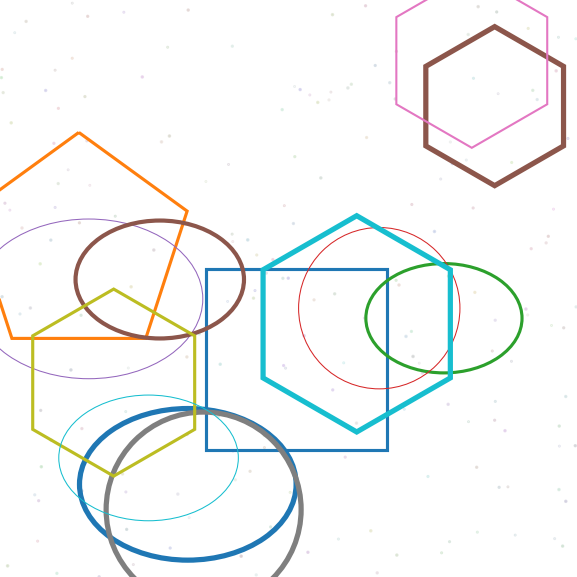[{"shape": "square", "thickness": 1.5, "radius": 0.79, "center": [0.513, 0.377]}, {"shape": "oval", "thickness": 2.5, "radius": 0.94, "center": [0.325, 0.16]}, {"shape": "pentagon", "thickness": 1.5, "radius": 0.99, "center": [0.136, 0.573]}, {"shape": "oval", "thickness": 1.5, "radius": 0.68, "center": [0.769, 0.448]}, {"shape": "circle", "thickness": 0.5, "radius": 0.7, "center": [0.657, 0.465]}, {"shape": "oval", "thickness": 0.5, "radius": 0.99, "center": [0.154, 0.482]}, {"shape": "hexagon", "thickness": 2.5, "radius": 0.69, "center": [0.857, 0.815]}, {"shape": "oval", "thickness": 2, "radius": 0.73, "center": [0.277, 0.515]}, {"shape": "hexagon", "thickness": 1, "radius": 0.75, "center": [0.817, 0.894]}, {"shape": "circle", "thickness": 2.5, "radius": 0.84, "center": [0.353, 0.117]}, {"shape": "hexagon", "thickness": 1.5, "radius": 0.81, "center": [0.197, 0.337]}, {"shape": "oval", "thickness": 0.5, "radius": 0.78, "center": [0.257, 0.206]}, {"shape": "hexagon", "thickness": 2.5, "radius": 0.94, "center": [0.618, 0.438]}]